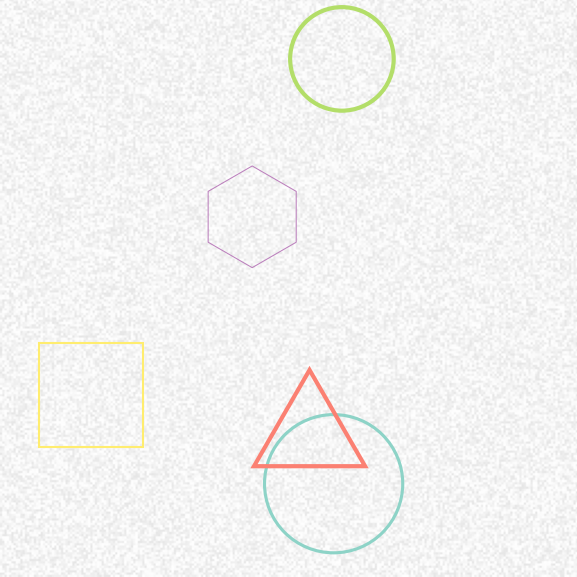[{"shape": "circle", "thickness": 1.5, "radius": 0.6, "center": [0.578, 0.162]}, {"shape": "triangle", "thickness": 2, "radius": 0.56, "center": [0.536, 0.247]}, {"shape": "circle", "thickness": 2, "radius": 0.45, "center": [0.592, 0.897]}, {"shape": "hexagon", "thickness": 0.5, "radius": 0.44, "center": [0.437, 0.624]}, {"shape": "square", "thickness": 1, "radius": 0.45, "center": [0.158, 0.316]}]